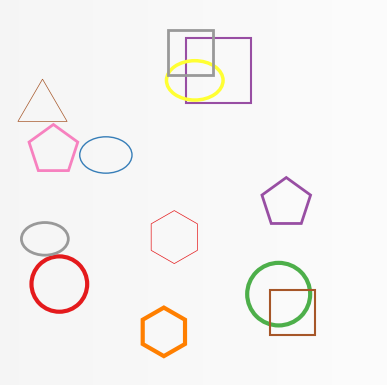[{"shape": "hexagon", "thickness": 0.5, "radius": 0.34, "center": [0.45, 0.384]}, {"shape": "circle", "thickness": 3, "radius": 0.36, "center": [0.153, 0.262]}, {"shape": "oval", "thickness": 1, "radius": 0.34, "center": [0.273, 0.597]}, {"shape": "circle", "thickness": 3, "radius": 0.41, "center": [0.719, 0.236]}, {"shape": "pentagon", "thickness": 2, "radius": 0.33, "center": [0.739, 0.473]}, {"shape": "square", "thickness": 1.5, "radius": 0.42, "center": [0.564, 0.817]}, {"shape": "hexagon", "thickness": 3, "radius": 0.32, "center": [0.423, 0.138]}, {"shape": "oval", "thickness": 2.5, "radius": 0.37, "center": [0.503, 0.791]}, {"shape": "square", "thickness": 1.5, "radius": 0.29, "center": [0.756, 0.189]}, {"shape": "triangle", "thickness": 0.5, "radius": 0.37, "center": [0.11, 0.721]}, {"shape": "pentagon", "thickness": 2, "radius": 0.33, "center": [0.138, 0.61]}, {"shape": "square", "thickness": 2, "radius": 0.29, "center": [0.491, 0.864]}, {"shape": "oval", "thickness": 2, "radius": 0.3, "center": [0.116, 0.38]}]